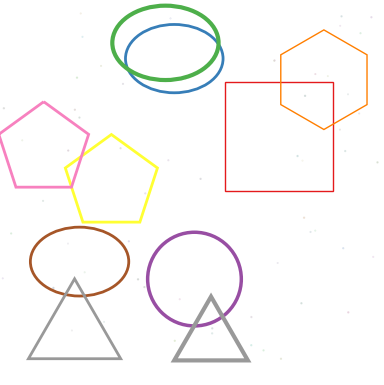[{"shape": "square", "thickness": 1, "radius": 0.71, "center": [0.725, 0.645]}, {"shape": "oval", "thickness": 2, "radius": 0.63, "center": [0.453, 0.848]}, {"shape": "oval", "thickness": 3, "radius": 0.69, "center": [0.43, 0.889]}, {"shape": "circle", "thickness": 2.5, "radius": 0.61, "center": [0.505, 0.275]}, {"shape": "hexagon", "thickness": 1, "radius": 0.65, "center": [0.841, 0.793]}, {"shape": "pentagon", "thickness": 2, "radius": 0.63, "center": [0.289, 0.525]}, {"shape": "oval", "thickness": 2, "radius": 0.64, "center": [0.207, 0.321]}, {"shape": "pentagon", "thickness": 2, "radius": 0.61, "center": [0.114, 0.613]}, {"shape": "triangle", "thickness": 2, "radius": 0.69, "center": [0.194, 0.137]}, {"shape": "triangle", "thickness": 3, "radius": 0.55, "center": [0.548, 0.119]}]